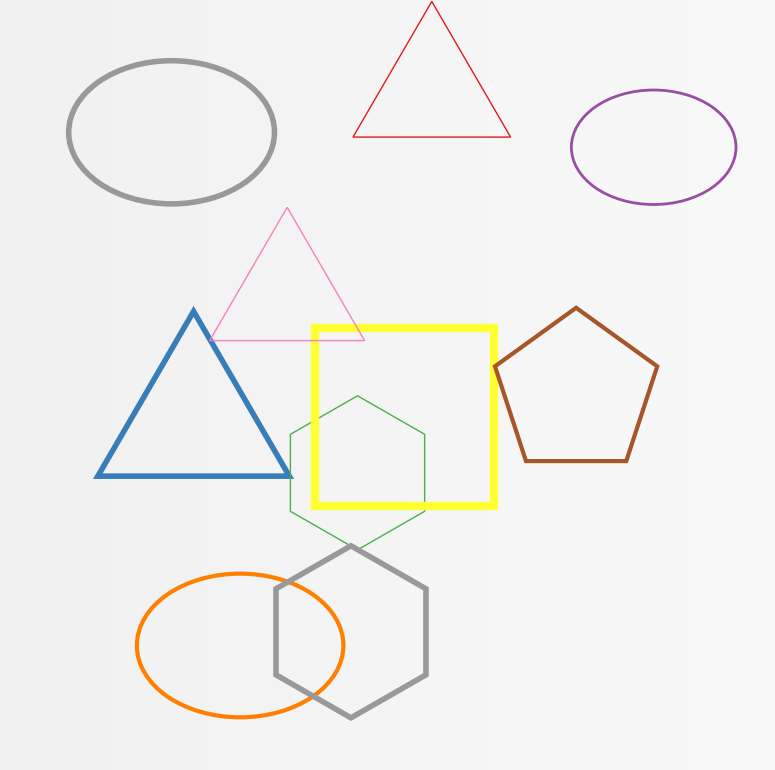[{"shape": "triangle", "thickness": 0.5, "radius": 0.59, "center": [0.557, 0.881]}, {"shape": "triangle", "thickness": 2, "radius": 0.71, "center": [0.25, 0.453]}, {"shape": "hexagon", "thickness": 0.5, "radius": 0.5, "center": [0.461, 0.386]}, {"shape": "oval", "thickness": 1, "radius": 0.53, "center": [0.843, 0.809]}, {"shape": "oval", "thickness": 1.5, "radius": 0.67, "center": [0.31, 0.162]}, {"shape": "square", "thickness": 3, "radius": 0.58, "center": [0.522, 0.459]}, {"shape": "pentagon", "thickness": 1.5, "radius": 0.55, "center": [0.743, 0.49]}, {"shape": "triangle", "thickness": 0.5, "radius": 0.58, "center": [0.371, 0.615]}, {"shape": "hexagon", "thickness": 2, "radius": 0.56, "center": [0.453, 0.179]}, {"shape": "oval", "thickness": 2, "radius": 0.66, "center": [0.221, 0.828]}]